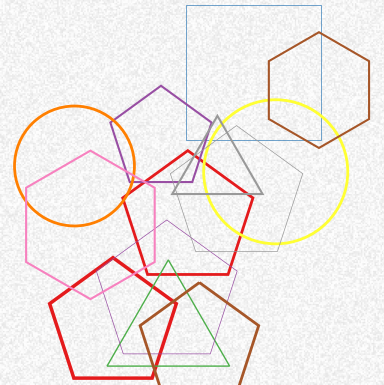[{"shape": "pentagon", "thickness": 2, "radius": 0.89, "center": [0.488, 0.431]}, {"shape": "pentagon", "thickness": 2.5, "radius": 0.86, "center": [0.293, 0.158]}, {"shape": "square", "thickness": 0.5, "radius": 0.88, "center": [0.659, 0.813]}, {"shape": "triangle", "thickness": 1, "radius": 0.92, "center": [0.437, 0.141]}, {"shape": "pentagon", "thickness": 0.5, "radius": 0.96, "center": [0.433, 0.236]}, {"shape": "pentagon", "thickness": 1.5, "radius": 0.69, "center": [0.418, 0.639]}, {"shape": "circle", "thickness": 2, "radius": 0.78, "center": [0.193, 0.569]}, {"shape": "circle", "thickness": 2, "radius": 0.94, "center": [0.716, 0.554]}, {"shape": "pentagon", "thickness": 2, "radius": 0.81, "center": [0.518, 0.104]}, {"shape": "hexagon", "thickness": 1.5, "radius": 0.75, "center": [0.828, 0.766]}, {"shape": "hexagon", "thickness": 1.5, "radius": 0.96, "center": [0.235, 0.416]}, {"shape": "pentagon", "thickness": 0.5, "radius": 0.9, "center": [0.614, 0.493]}, {"shape": "triangle", "thickness": 1.5, "radius": 0.68, "center": [0.565, 0.564]}]